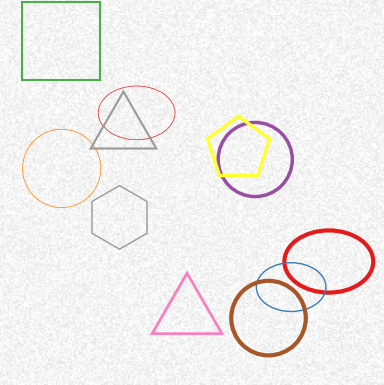[{"shape": "oval", "thickness": 3, "radius": 0.58, "center": [0.854, 0.321]}, {"shape": "oval", "thickness": 0.5, "radius": 0.5, "center": [0.355, 0.707]}, {"shape": "oval", "thickness": 1, "radius": 0.45, "center": [0.756, 0.254]}, {"shape": "square", "thickness": 1.5, "radius": 0.51, "center": [0.159, 0.894]}, {"shape": "circle", "thickness": 2.5, "radius": 0.48, "center": [0.663, 0.586]}, {"shape": "circle", "thickness": 0.5, "radius": 0.51, "center": [0.16, 0.563]}, {"shape": "pentagon", "thickness": 2.5, "radius": 0.42, "center": [0.62, 0.613]}, {"shape": "circle", "thickness": 3, "radius": 0.48, "center": [0.697, 0.174]}, {"shape": "triangle", "thickness": 2, "radius": 0.52, "center": [0.486, 0.186]}, {"shape": "hexagon", "thickness": 1, "radius": 0.41, "center": [0.31, 0.435]}, {"shape": "triangle", "thickness": 1.5, "radius": 0.49, "center": [0.321, 0.663]}]